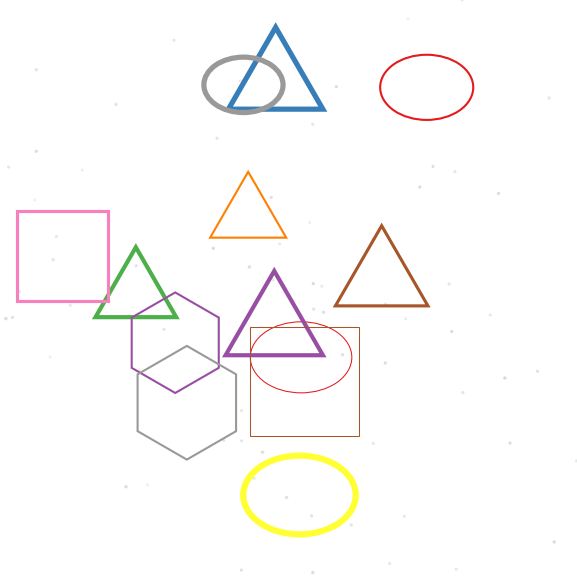[{"shape": "oval", "thickness": 1, "radius": 0.4, "center": [0.739, 0.848]}, {"shape": "oval", "thickness": 0.5, "radius": 0.44, "center": [0.521, 0.38]}, {"shape": "triangle", "thickness": 2.5, "radius": 0.47, "center": [0.477, 0.857]}, {"shape": "triangle", "thickness": 2, "radius": 0.4, "center": [0.235, 0.49]}, {"shape": "triangle", "thickness": 2, "radius": 0.49, "center": [0.475, 0.433]}, {"shape": "hexagon", "thickness": 1, "radius": 0.44, "center": [0.303, 0.406]}, {"shape": "triangle", "thickness": 1, "radius": 0.38, "center": [0.43, 0.626]}, {"shape": "oval", "thickness": 3, "radius": 0.49, "center": [0.519, 0.142]}, {"shape": "triangle", "thickness": 1.5, "radius": 0.46, "center": [0.661, 0.516]}, {"shape": "square", "thickness": 0.5, "radius": 0.47, "center": [0.528, 0.338]}, {"shape": "square", "thickness": 1.5, "radius": 0.39, "center": [0.108, 0.556]}, {"shape": "oval", "thickness": 2.5, "radius": 0.34, "center": [0.422, 0.852]}, {"shape": "hexagon", "thickness": 1, "radius": 0.49, "center": [0.324, 0.302]}]